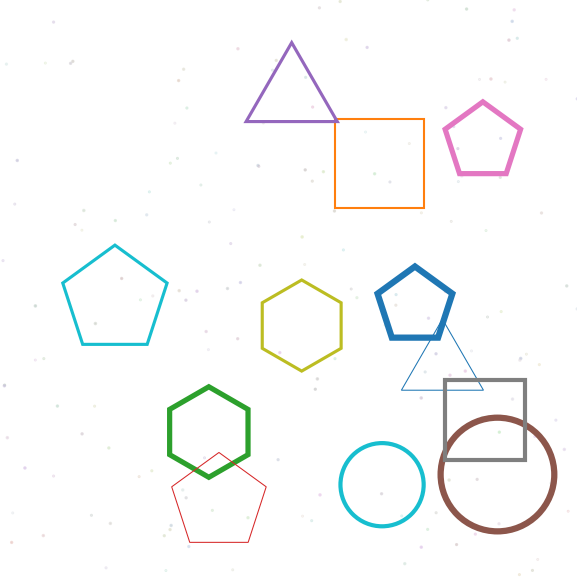[{"shape": "pentagon", "thickness": 3, "radius": 0.34, "center": [0.719, 0.47]}, {"shape": "triangle", "thickness": 0.5, "radius": 0.41, "center": [0.766, 0.364]}, {"shape": "square", "thickness": 1, "radius": 0.39, "center": [0.657, 0.716]}, {"shape": "hexagon", "thickness": 2.5, "radius": 0.39, "center": [0.362, 0.251]}, {"shape": "pentagon", "thickness": 0.5, "radius": 0.43, "center": [0.379, 0.13]}, {"shape": "triangle", "thickness": 1.5, "radius": 0.46, "center": [0.505, 0.834]}, {"shape": "circle", "thickness": 3, "radius": 0.49, "center": [0.861, 0.177]}, {"shape": "pentagon", "thickness": 2.5, "radius": 0.34, "center": [0.836, 0.754]}, {"shape": "square", "thickness": 2, "radius": 0.35, "center": [0.84, 0.272]}, {"shape": "hexagon", "thickness": 1.5, "radius": 0.39, "center": [0.522, 0.435]}, {"shape": "circle", "thickness": 2, "radius": 0.36, "center": [0.662, 0.16]}, {"shape": "pentagon", "thickness": 1.5, "radius": 0.47, "center": [0.199, 0.48]}]